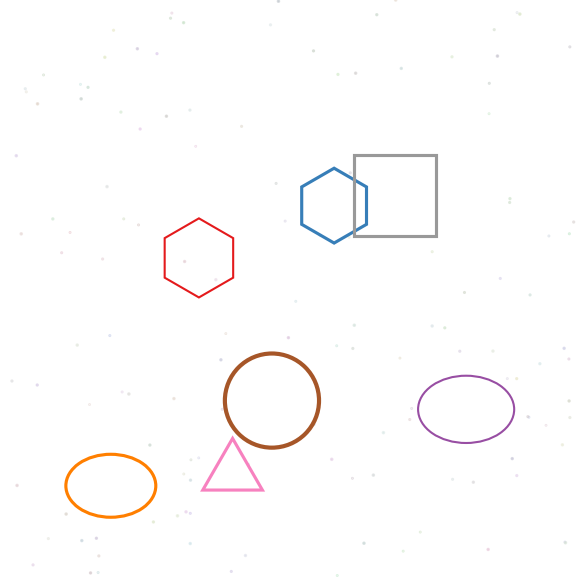[{"shape": "hexagon", "thickness": 1, "radius": 0.34, "center": [0.344, 0.553]}, {"shape": "hexagon", "thickness": 1.5, "radius": 0.32, "center": [0.579, 0.643]}, {"shape": "oval", "thickness": 1, "radius": 0.42, "center": [0.807, 0.29]}, {"shape": "oval", "thickness": 1.5, "radius": 0.39, "center": [0.192, 0.158]}, {"shape": "circle", "thickness": 2, "radius": 0.41, "center": [0.471, 0.305]}, {"shape": "triangle", "thickness": 1.5, "radius": 0.3, "center": [0.403, 0.18]}, {"shape": "square", "thickness": 1.5, "radius": 0.35, "center": [0.684, 0.661]}]